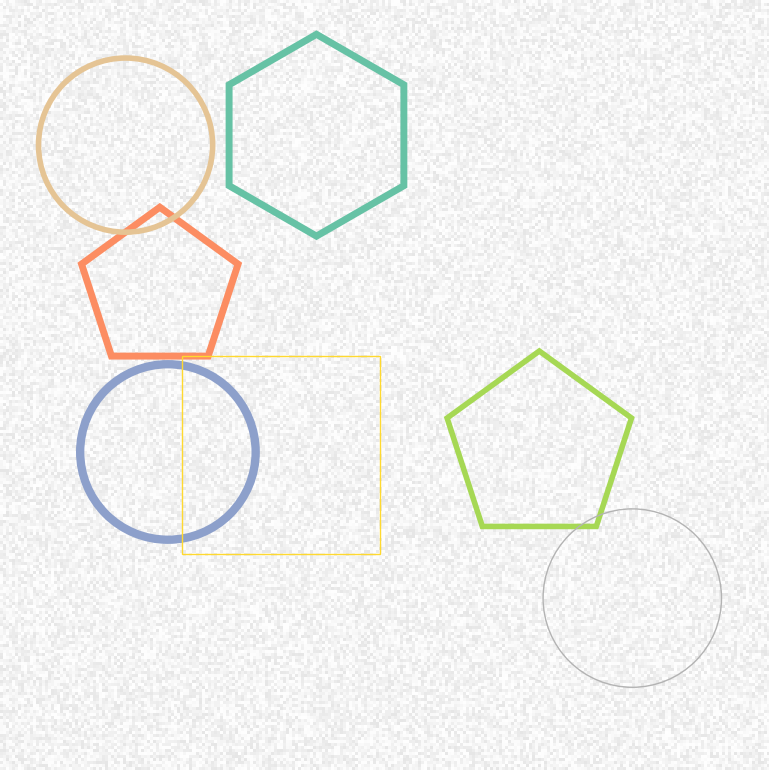[{"shape": "hexagon", "thickness": 2.5, "radius": 0.66, "center": [0.411, 0.824]}, {"shape": "pentagon", "thickness": 2.5, "radius": 0.53, "center": [0.208, 0.624]}, {"shape": "circle", "thickness": 3, "radius": 0.57, "center": [0.218, 0.413]}, {"shape": "pentagon", "thickness": 2, "radius": 0.63, "center": [0.7, 0.418]}, {"shape": "square", "thickness": 0.5, "radius": 0.64, "center": [0.365, 0.41]}, {"shape": "circle", "thickness": 2, "radius": 0.57, "center": [0.163, 0.812]}, {"shape": "circle", "thickness": 0.5, "radius": 0.58, "center": [0.821, 0.223]}]